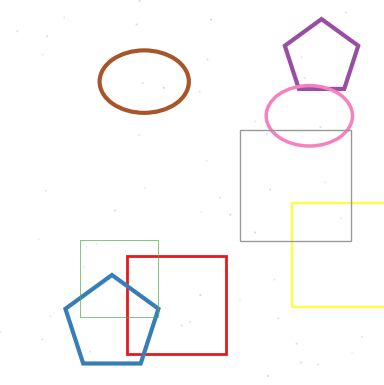[{"shape": "square", "thickness": 2, "radius": 0.64, "center": [0.458, 0.208]}, {"shape": "pentagon", "thickness": 3, "radius": 0.64, "center": [0.291, 0.159]}, {"shape": "square", "thickness": 0.5, "radius": 0.5, "center": [0.309, 0.276]}, {"shape": "pentagon", "thickness": 3, "radius": 0.5, "center": [0.835, 0.85]}, {"shape": "square", "thickness": 1.5, "radius": 0.68, "center": [0.894, 0.338]}, {"shape": "oval", "thickness": 3, "radius": 0.58, "center": [0.375, 0.788]}, {"shape": "oval", "thickness": 2.5, "radius": 0.56, "center": [0.803, 0.699]}, {"shape": "square", "thickness": 1, "radius": 0.72, "center": [0.768, 0.518]}]